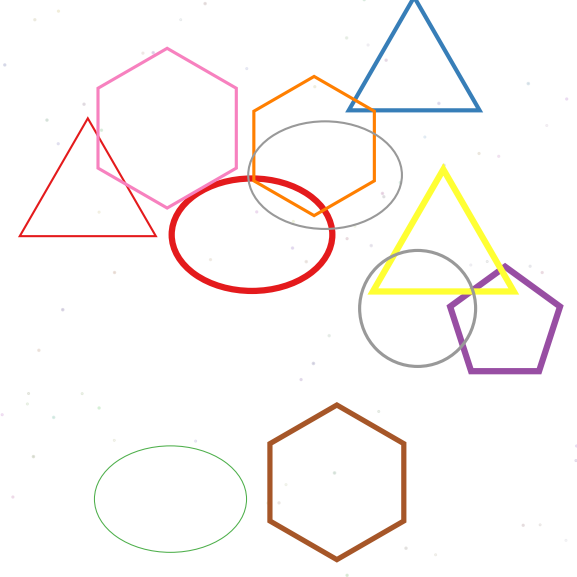[{"shape": "triangle", "thickness": 1, "radius": 0.68, "center": [0.152, 0.658]}, {"shape": "oval", "thickness": 3, "radius": 0.7, "center": [0.436, 0.593]}, {"shape": "triangle", "thickness": 2, "radius": 0.65, "center": [0.717, 0.873]}, {"shape": "oval", "thickness": 0.5, "radius": 0.66, "center": [0.295, 0.135]}, {"shape": "pentagon", "thickness": 3, "radius": 0.5, "center": [0.875, 0.437]}, {"shape": "hexagon", "thickness": 1.5, "radius": 0.6, "center": [0.544, 0.746]}, {"shape": "triangle", "thickness": 3, "radius": 0.7, "center": [0.768, 0.565]}, {"shape": "hexagon", "thickness": 2.5, "radius": 0.67, "center": [0.583, 0.164]}, {"shape": "hexagon", "thickness": 1.5, "radius": 0.69, "center": [0.289, 0.777]}, {"shape": "oval", "thickness": 1, "radius": 0.67, "center": [0.563, 0.696]}, {"shape": "circle", "thickness": 1.5, "radius": 0.5, "center": [0.723, 0.465]}]